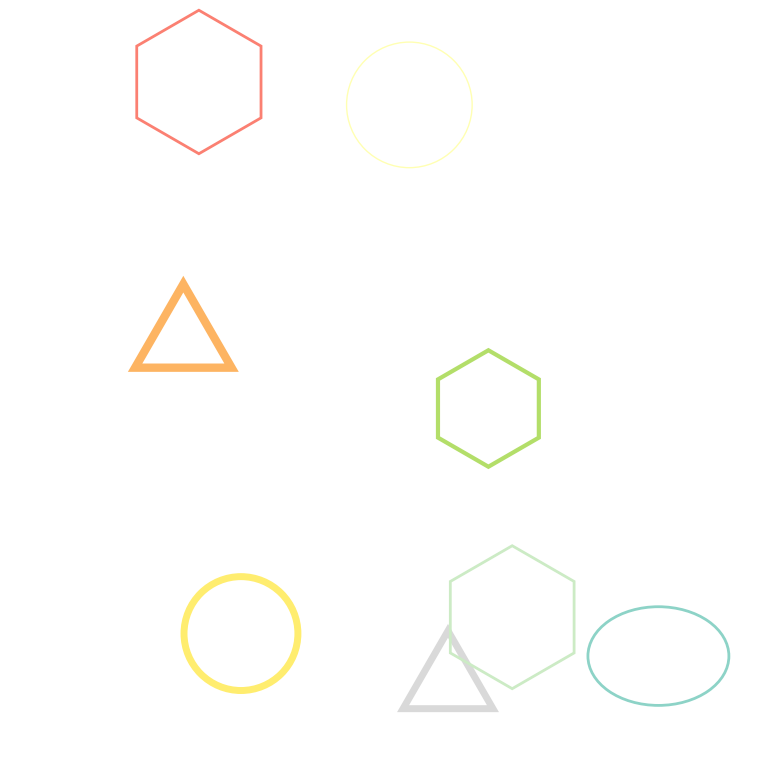[{"shape": "oval", "thickness": 1, "radius": 0.46, "center": [0.855, 0.148]}, {"shape": "circle", "thickness": 0.5, "radius": 0.41, "center": [0.532, 0.864]}, {"shape": "hexagon", "thickness": 1, "radius": 0.47, "center": [0.258, 0.894]}, {"shape": "triangle", "thickness": 3, "radius": 0.36, "center": [0.238, 0.559]}, {"shape": "hexagon", "thickness": 1.5, "radius": 0.38, "center": [0.634, 0.469]}, {"shape": "triangle", "thickness": 2.5, "radius": 0.34, "center": [0.582, 0.113]}, {"shape": "hexagon", "thickness": 1, "radius": 0.46, "center": [0.665, 0.198]}, {"shape": "circle", "thickness": 2.5, "radius": 0.37, "center": [0.313, 0.177]}]